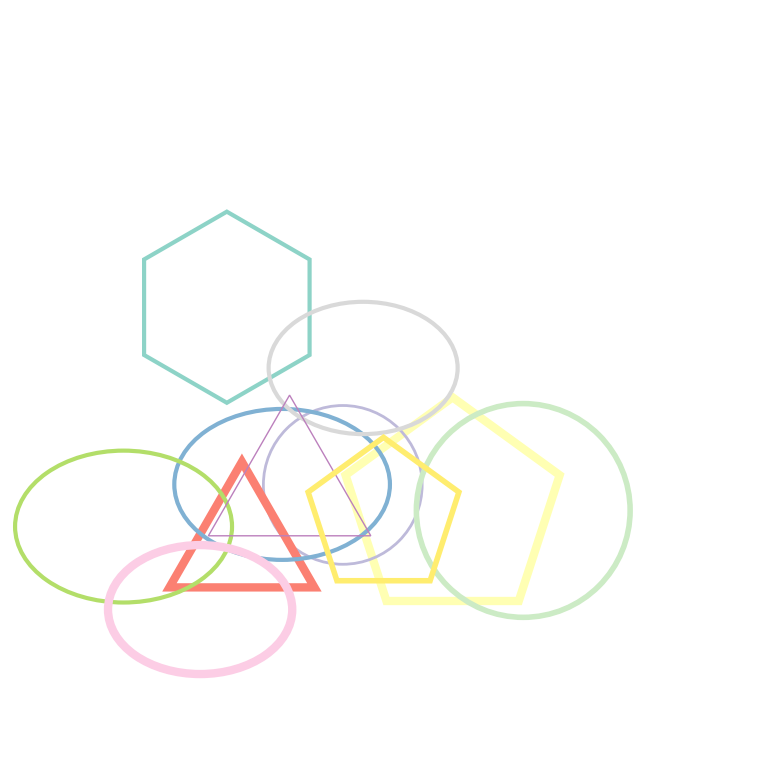[{"shape": "hexagon", "thickness": 1.5, "radius": 0.62, "center": [0.295, 0.601]}, {"shape": "pentagon", "thickness": 3, "radius": 0.73, "center": [0.588, 0.338]}, {"shape": "circle", "thickness": 1, "radius": 0.52, "center": [0.445, 0.37]}, {"shape": "triangle", "thickness": 3, "radius": 0.54, "center": [0.314, 0.292]}, {"shape": "oval", "thickness": 1.5, "radius": 0.7, "center": [0.366, 0.371]}, {"shape": "oval", "thickness": 1.5, "radius": 0.7, "center": [0.16, 0.316]}, {"shape": "oval", "thickness": 3, "radius": 0.6, "center": [0.26, 0.208]}, {"shape": "oval", "thickness": 1.5, "radius": 0.61, "center": [0.472, 0.522]}, {"shape": "triangle", "thickness": 0.5, "radius": 0.61, "center": [0.376, 0.365]}, {"shape": "circle", "thickness": 2, "radius": 0.69, "center": [0.68, 0.337]}, {"shape": "pentagon", "thickness": 2, "radius": 0.51, "center": [0.498, 0.329]}]